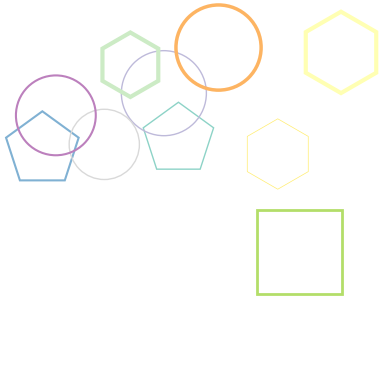[{"shape": "pentagon", "thickness": 1, "radius": 0.48, "center": [0.463, 0.638]}, {"shape": "hexagon", "thickness": 3, "radius": 0.53, "center": [0.886, 0.864]}, {"shape": "circle", "thickness": 1, "radius": 0.55, "center": [0.426, 0.758]}, {"shape": "pentagon", "thickness": 1.5, "radius": 0.5, "center": [0.11, 0.612]}, {"shape": "circle", "thickness": 2.5, "radius": 0.55, "center": [0.568, 0.877]}, {"shape": "square", "thickness": 2, "radius": 0.55, "center": [0.778, 0.345]}, {"shape": "circle", "thickness": 1, "radius": 0.46, "center": [0.271, 0.625]}, {"shape": "circle", "thickness": 1.5, "radius": 0.52, "center": [0.145, 0.7]}, {"shape": "hexagon", "thickness": 3, "radius": 0.42, "center": [0.339, 0.832]}, {"shape": "hexagon", "thickness": 0.5, "radius": 0.46, "center": [0.721, 0.6]}]